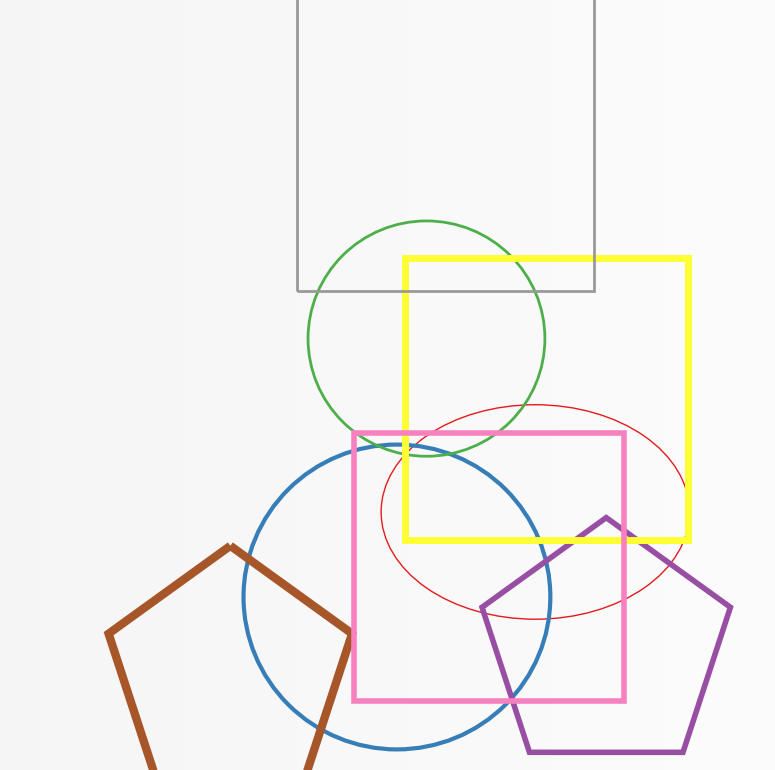[{"shape": "oval", "thickness": 0.5, "radius": 0.99, "center": [0.691, 0.335]}, {"shape": "circle", "thickness": 1.5, "radius": 0.99, "center": [0.512, 0.225]}, {"shape": "circle", "thickness": 1, "radius": 0.76, "center": [0.55, 0.56]}, {"shape": "pentagon", "thickness": 2, "radius": 0.84, "center": [0.782, 0.159]}, {"shape": "square", "thickness": 2.5, "radius": 0.92, "center": [0.705, 0.482]}, {"shape": "pentagon", "thickness": 3, "radius": 0.83, "center": [0.297, 0.126]}, {"shape": "square", "thickness": 2, "radius": 0.87, "center": [0.631, 0.263]}, {"shape": "square", "thickness": 1, "radius": 0.96, "center": [0.575, 0.814]}]